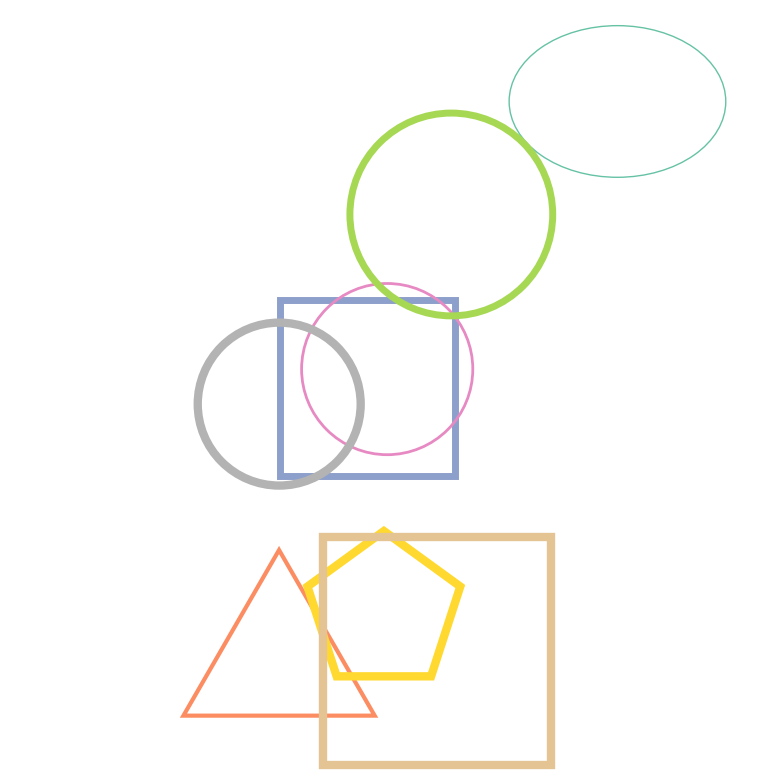[{"shape": "oval", "thickness": 0.5, "radius": 0.7, "center": [0.802, 0.868]}, {"shape": "triangle", "thickness": 1.5, "radius": 0.72, "center": [0.362, 0.142]}, {"shape": "square", "thickness": 2.5, "radius": 0.57, "center": [0.478, 0.496]}, {"shape": "circle", "thickness": 1, "radius": 0.56, "center": [0.503, 0.521]}, {"shape": "circle", "thickness": 2.5, "radius": 0.66, "center": [0.586, 0.721]}, {"shape": "pentagon", "thickness": 3, "radius": 0.52, "center": [0.499, 0.206]}, {"shape": "square", "thickness": 3, "radius": 0.74, "center": [0.567, 0.155]}, {"shape": "circle", "thickness": 3, "radius": 0.53, "center": [0.363, 0.475]}]